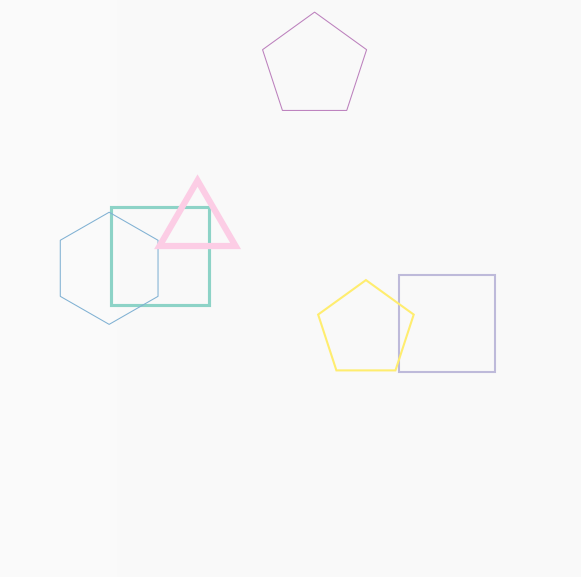[{"shape": "square", "thickness": 1.5, "radius": 0.42, "center": [0.275, 0.555]}, {"shape": "square", "thickness": 1, "radius": 0.42, "center": [0.769, 0.439]}, {"shape": "hexagon", "thickness": 0.5, "radius": 0.49, "center": [0.188, 0.535]}, {"shape": "triangle", "thickness": 3, "radius": 0.38, "center": [0.34, 0.611]}, {"shape": "pentagon", "thickness": 0.5, "radius": 0.47, "center": [0.541, 0.884]}, {"shape": "pentagon", "thickness": 1, "radius": 0.43, "center": [0.63, 0.428]}]